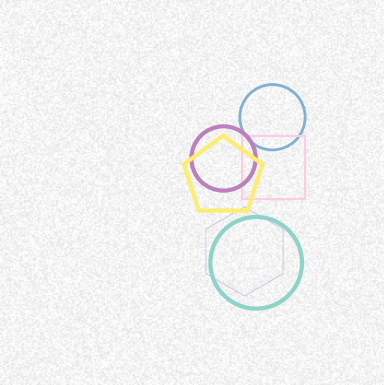[{"shape": "circle", "thickness": 3, "radius": 0.6, "center": [0.665, 0.317]}, {"shape": "hexagon", "thickness": 0.5, "radius": 0.58, "center": [0.635, 0.347]}, {"shape": "circle", "thickness": 2, "radius": 0.42, "center": [0.708, 0.695]}, {"shape": "square", "thickness": 1.5, "radius": 0.41, "center": [0.71, 0.565]}, {"shape": "circle", "thickness": 3, "radius": 0.42, "center": [0.581, 0.588]}, {"shape": "pentagon", "thickness": 3, "radius": 0.54, "center": [0.579, 0.54]}]